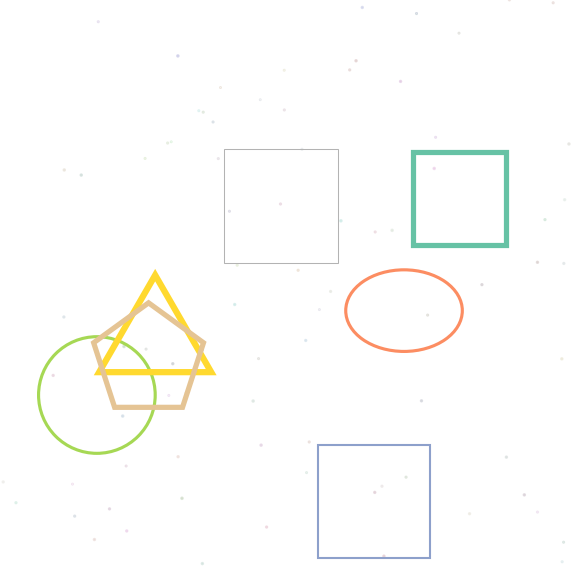[{"shape": "square", "thickness": 2.5, "radius": 0.4, "center": [0.795, 0.656]}, {"shape": "oval", "thickness": 1.5, "radius": 0.5, "center": [0.7, 0.461]}, {"shape": "square", "thickness": 1, "radius": 0.49, "center": [0.648, 0.131]}, {"shape": "circle", "thickness": 1.5, "radius": 0.5, "center": [0.168, 0.315]}, {"shape": "triangle", "thickness": 3, "radius": 0.56, "center": [0.269, 0.411]}, {"shape": "pentagon", "thickness": 2.5, "radius": 0.5, "center": [0.257, 0.375]}, {"shape": "square", "thickness": 0.5, "radius": 0.49, "center": [0.487, 0.642]}]